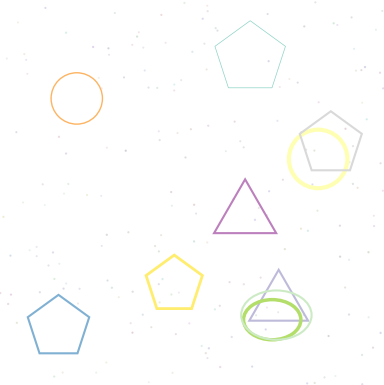[{"shape": "pentagon", "thickness": 0.5, "radius": 0.48, "center": [0.65, 0.85]}, {"shape": "circle", "thickness": 3, "radius": 0.38, "center": [0.826, 0.587]}, {"shape": "triangle", "thickness": 1.5, "radius": 0.44, "center": [0.724, 0.211]}, {"shape": "pentagon", "thickness": 1.5, "radius": 0.42, "center": [0.152, 0.15]}, {"shape": "circle", "thickness": 1, "radius": 0.33, "center": [0.199, 0.744]}, {"shape": "oval", "thickness": 2.5, "radius": 0.37, "center": [0.707, 0.17]}, {"shape": "pentagon", "thickness": 1.5, "radius": 0.42, "center": [0.859, 0.626]}, {"shape": "triangle", "thickness": 1.5, "radius": 0.47, "center": [0.637, 0.441]}, {"shape": "oval", "thickness": 1.5, "radius": 0.46, "center": [0.718, 0.182]}, {"shape": "pentagon", "thickness": 2, "radius": 0.38, "center": [0.453, 0.261]}]